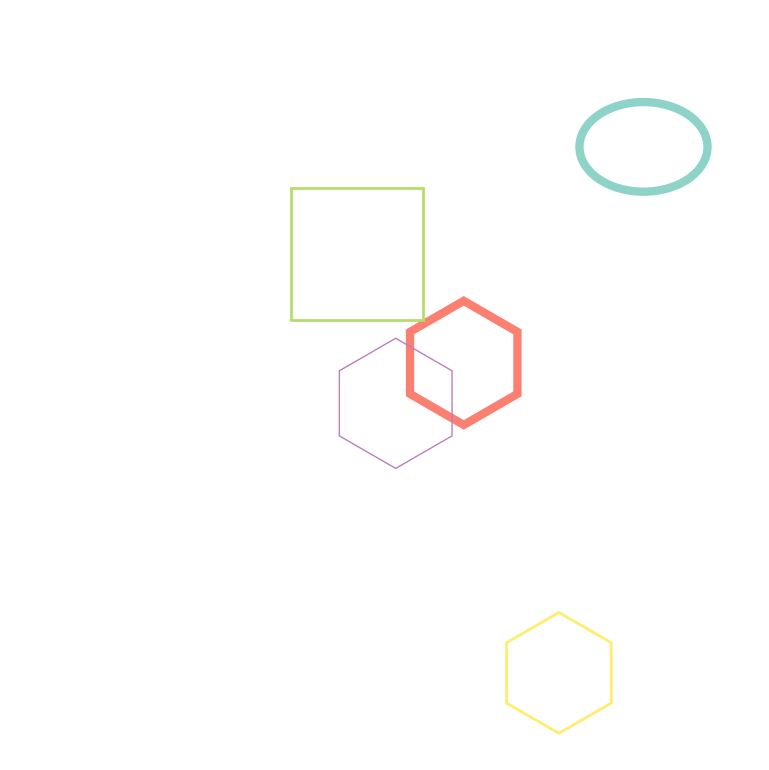[{"shape": "oval", "thickness": 3, "radius": 0.42, "center": [0.836, 0.809]}, {"shape": "hexagon", "thickness": 3, "radius": 0.4, "center": [0.602, 0.529]}, {"shape": "square", "thickness": 1, "radius": 0.43, "center": [0.463, 0.67]}, {"shape": "hexagon", "thickness": 0.5, "radius": 0.42, "center": [0.514, 0.476]}, {"shape": "hexagon", "thickness": 1, "radius": 0.39, "center": [0.726, 0.126]}]